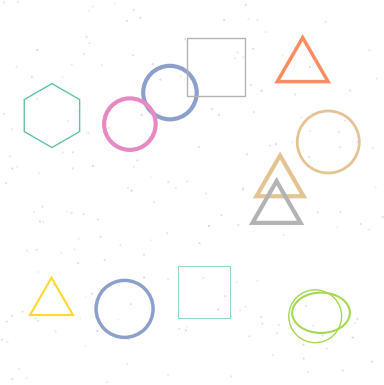[{"shape": "hexagon", "thickness": 1, "radius": 0.42, "center": [0.135, 0.7]}, {"shape": "square", "thickness": 0.5, "radius": 0.34, "center": [0.529, 0.241]}, {"shape": "triangle", "thickness": 2.5, "radius": 0.38, "center": [0.786, 0.826]}, {"shape": "circle", "thickness": 2.5, "radius": 0.37, "center": [0.324, 0.198]}, {"shape": "circle", "thickness": 3, "radius": 0.35, "center": [0.441, 0.76]}, {"shape": "circle", "thickness": 3, "radius": 0.33, "center": [0.337, 0.678]}, {"shape": "oval", "thickness": 1.5, "radius": 0.37, "center": [0.834, 0.188]}, {"shape": "circle", "thickness": 1, "radius": 0.34, "center": [0.819, 0.179]}, {"shape": "triangle", "thickness": 1.5, "radius": 0.32, "center": [0.134, 0.214]}, {"shape": "circle", "thickness": 2, "radius": 0.4, "center": [0.853, 0.631]}, {"shape": "triangle", "thickness": 3, "radius": 0.35, "center": [0.727, 0.526]}, {"shape": "square", "thickness": 1, "radius": 0.38, "center": [0.562, 0.826]}, {"shape": "triangle", "thickness": 3, "radius": 0.36, "center": [0.718, 0.457]}]